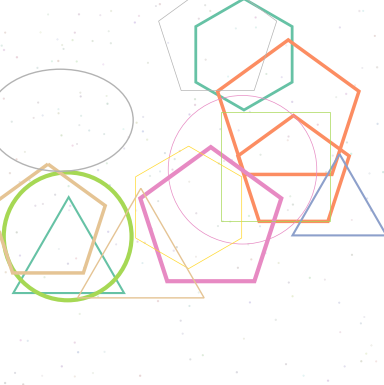[{"shape": "triangle", "thickness": 1.5, "radius": 0.83, "center": [0.178, 0.322]}, {"shape": "hexagon", "thickness": 2, "radius": 0.72, "center": [0.634, 0.859]}, {"shape": "pentagon", "thickness": 2.5, "radius": 0.97, "center": [0.749, 0.703]}, {"shape": "pentagon", "thickness": 2.5, "radius": 0.76, "center": [0.762, 0.548]}, {"shape": "triangle", "thickness": 1.5, "radius": 0.7, "center": [0.882, 0.459]}, {"shape": "pentagon", "thickness": 3, "radius": 0.96, "center": [0.548, 0.425]}, {"shape": "circle", "thickness": 0.5, "radius": 0.96, "center": [0.63, 0.559]}, {"shape": "circle", "thickness": 3, "radius": 0.83, "center": [0.176, 0.386]}, {"shape": "square", "thickness": 0.5, "radius": 0.71, "center": [0.715, 0.567]}, {"shape": "hexagon", "thickness": 0.5, "radius": 0.8, "center": [0.49, 0.461]}, {"shape": "pentagon", "thickness": 2.5, "radius": 0.78, "center": [0.125, 0.418]}, {"shape": "triangle", "thickness": 1, "radius": 0.95, "center": [0.366, 0.321]}, {"shape": "oval", "thickness": 1, "radius": 0.95, "center": [0.157, 0.688]}, {"shape": "pentagon", "thickness": 0.5, "radius": 0.81, "center": [0.565, 0.895]}]